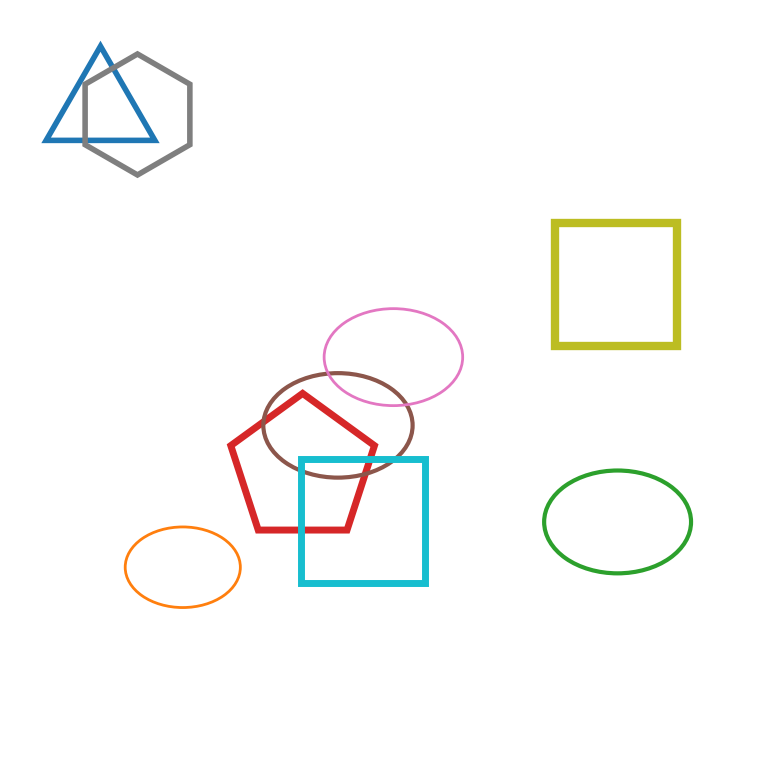[{"shape": "triangle", "thickness": 2, "radius": 0.41, "center": [0.131, 0.858]}, {"shape": "oval", "thickness": 1, "radius": 0.37, "center": [0.237, 0.263]}, {"shape": "oval", "thickness": 1.5, "radius": 0.48, "center": [0.802, 0.322]}, {"shape": "pentagon", "thickness": 2.5, "radius": 0.49, "center": [0.393, 0.391]}, {"shape": "oval", "thickness": 1.5, "radius": 0.48, "center": [0.439, 0.448]}, {"shape": "oval", "thickness": 1, "radius": 0.45, "center": [0.511, 0.536]}, {"shape": "hexagon", "thickness": 2, "radius": 0.39, "center": [0.179, 0.851]}, {"shape": "square", "thickness": 3, "radius": 0.4, "center": [0.8, 0.63]}, {"shape": "square", "thickness": 2.5, "radius": 0.4, "center": [0.472, 0.323]}]